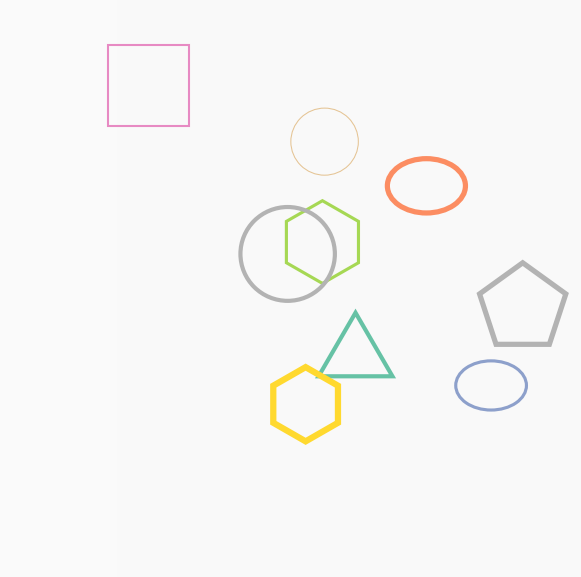[{"shape": "triangle", "thickness": 2, "radius": 0.37, "center": [0.612, 0.384]}, {"shape": "oval", "thickness": 2.5, "radius": 0.34, "center": [0.734, 0.677]}, {"shape": "oval", "thickness": 1.5, "radius": 0.3, "center": [0.845, 0.332]}, {"shape": "square", "thickness": 1, "radius": 0.35, "center": [0.256, 0.851]}, {"shape": "hexagon", "thickness": 1.5, "radius": 0.36, "center": [0.555, 0.58]}, {"shape": "hexagon", "thickness": 3, "radius": 0.32, "center": [0.526, 0.299]}, {"shape": "circle", "thickness": 0.5, "radius": 0.29, "center": [0.558, 0.754]}, {"shape": "circle", "thickness": 2, "radius": 0.41, "center": [0.495, 0.559]}, {"shape": "pentagon", "thickness": 2.5, "radius": 0.39, "center": [0.899, 0.466]}]